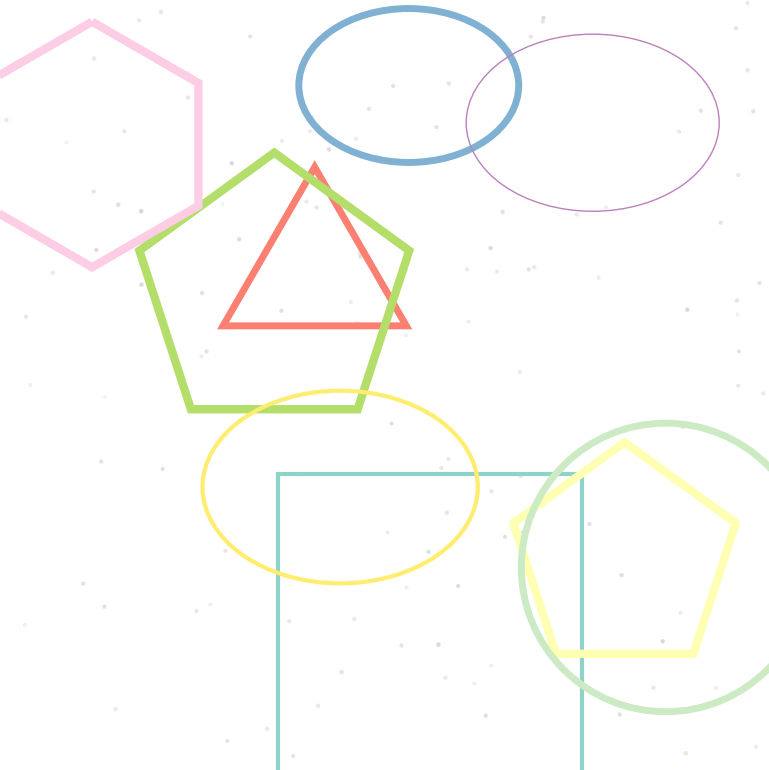[{"shape": "square", "thickness": 1.5, "radius": 0.99, "center": [0.558, 0.187]}, {"shape": "pentagon", "thickness": 3, "radius": 0.76, "center": [0.811, 0.274]}, {"shape": "triangle", "thickness": 2.5, "radius": 0.69, "center": [0.409, 0.646]}, {"shape": "oval", "thickness": 2.5, "radius": 0.71, "center": [0.531, 0.889]}, {"shape": "pentagon", "thickness": 3, "radius": 0.92, "center": [0.356, 0.618]}, {"shape": "hexagon", "thickness": 3, "radius": 0.8, "center": [0.12, 0.812]}, {"shape": "oval", "thickness": 0.5, "radius": 0.82, "center": [0.77, 0.841]}, {"shape": "circle", "thickness": 2.5, "radius": 0.94, "center": [0.864, 0.263]}, {"shape": "oval", "thickness": 1.5, "radius": 0.89, "center": [0.442, 0.368]}]